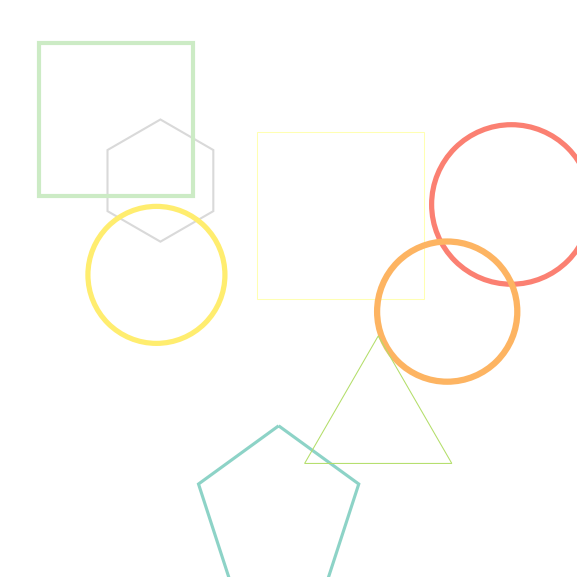[{"shape": "pentagon", "thickness": 1.5, "radius": 0.73, "center": [0.482, 0.116]}, {"shape": "square", "thickness": 0.5, "radius": 0.73, "center": [0.59, 0.626]}, {"shape": "circle", "thickness": 2.5, "radius": 0.69, "center": [0.886, 0.645]}, {"shape": "circle", "thickness": 3, "radius": 0.61, "center": [0.774, 0.46]}, {"shape": "triangle", "thickness": 0.5, "radius": 0.74, "center": [0.655, 0.27]}, {"shape": "hexagon", "thickness": 1, "radius": 0.53, "center": [0.278, 0.686]}, {"shape": "square", "thickness": 2, "radius": 0.66, "center": [0.201, 0.792]}, {"shape": "circle", "thickness": 2.5, "radius": 0.59, "center": [0.271, 0.523]}]